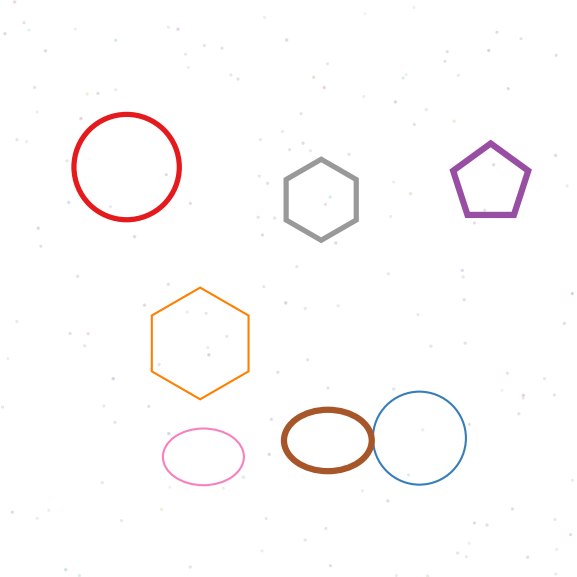[{"shape": "circle", "thickness": 2.5, "radius": 0.46, "center": [0.219, 0.71]}, {"shape": "circle", "thickness": 1, "radius": 0.4, "center": [0.726, 0.24]}, {"shape": "pentagon", "thickness": 3, "radius": 0.34, "center": [0.85, 0.682]}, {"shape": "hexagon", "thickness": 1, "radius": 0.48, "center": [0.347, 0.404]}, {"shape": "oval", "thickness": 3, "radius": 0.38, "center": [0.568, 0.236]}, {"shape": "oval", "thickness": 1, "radius": 0.35, "center": [0.352, 0.208]}, {"shape": "hexagon", "thickness": 2.5, "radius": 0.35, "center": [0.556, 0.653]}]